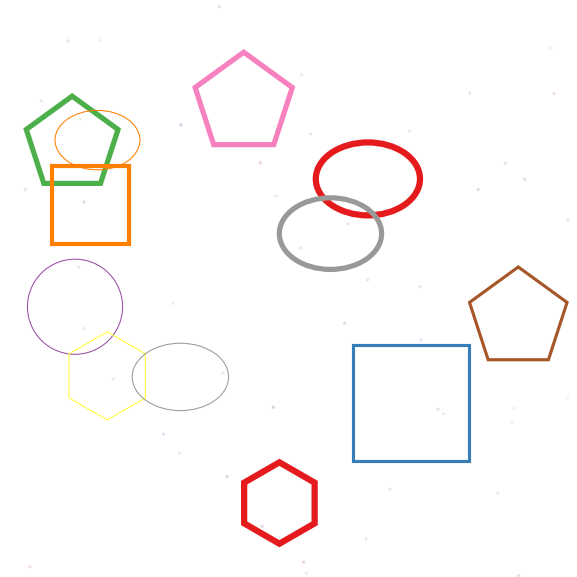[{"shape": "oval", "thickness": 3, "radius": 0.45, "center": [0.637, 0.689]}, {"shape": "hexagon", "thickness": 3, "radius": 0.35, "center": [0.484, 0.128]}, {"shape": "square", "thickness": 1.5, "radius": 0.5, "center": [0.712, 0.301]}, {"shape": "pentagon", "thickness": 2.5, "radius": 0.42, "center": [0.125, 0.749]}, {"shape": "circle", "thickness": 0.5, "radius": 0.41, "center": [0.13, 0.468]}, {"shape": "square", "thickness": 2, "radius": 0.33, "center": [0.156, 0.644]}, {"shape": "oval", "thickness": 0.5, "radius": 0.37, "center": [0.169, 0.756]}, {"shape": "hexagon", "thickness": 0.5, "radius": 0.38, "center": [0.186, 0.348]}, {"shape": "pentagon", "thickness": 1.5, "radius": 0.44, "center": [0.897, 0.448]}, {"shape": "pentagon", "thickness": 2.5, "radius": 0.44, "center": [0.422, 0.82]}, {"shape": "oval", "thickness": 0.5, "radius": 0.42, "center": [0.312, 0.346]}, {"shape": "oval", "thickness": 2.5, "radius": 0.44, "center": [0.572, 0.595]}]